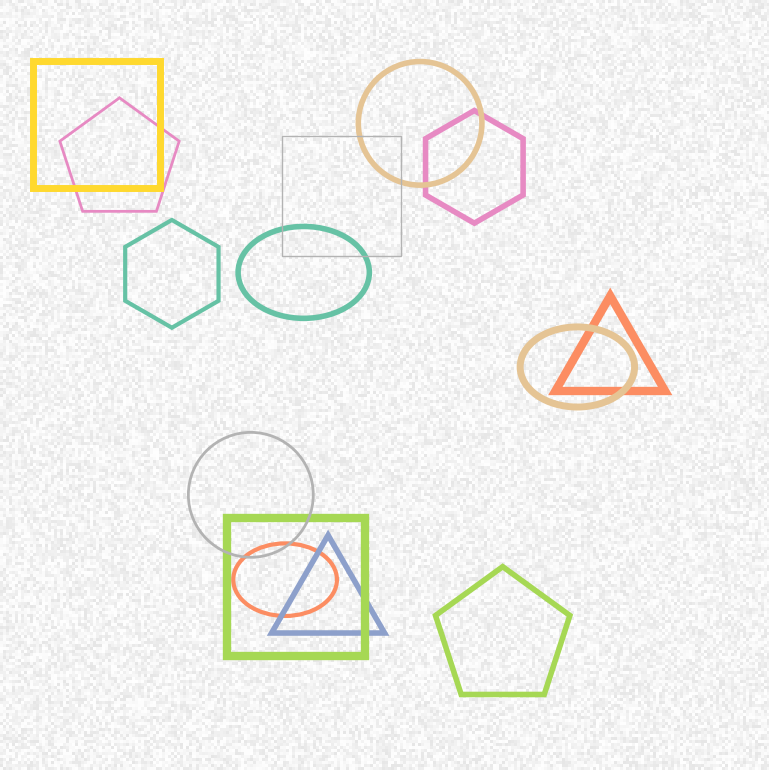[{"shape": "oval", "thickness": 2, "radius": 0.43, "center": [0.394, 0.646]}, {"shape": "hexagon", "thickness": 1.5, "radius": 0.35, "center": [0.223, 0.644]}, {"shape": "triangle", "thickness": 3, "radius": 0.41, "center": [0.793, 0.533]}, {"shape": "oval", "thickness": 1.5, "radius": 0.34, "center": [0.37, 0.247]}, {"shape": "triangle", "thickness": 2, "radius": 0.42, "center": [0.426, 0.22]}, {"shape": "hexagon", "thickness": 2, "radius": 0.37, "center": [0.616, 0.783]}, {"shape": "pentagon", "thickness": 1, "radius": 0.41, "center": [0.155, 0.791]}, {"shape": "square", "thickness": 3, "radius": 0.45, "center": [0.385, 0.238]}, {"shape": "pentagon", "thickness": 2, "radius": 0.46, "center": [0.653, 0.172]}, {"shape": "square", "thickness": 2.5, "radius": 0.41, "center": [0.125, 0.838]}, {"shape": "oval", "thickness": 2.5, "radius": 0.37, "center": [0.75, 0.523]}, {"shape": "circle", "thickness": 2, "radius": 0.4, "center": [0.546, 0.84]}, {"shape": "square", "thickness": 0.5, "radius": 0.39, "center": [0.444, 0.745]}, {"shape": "circle", "thickness": 1, "radius": 0.41, "center": [0.326, 0.357]}]